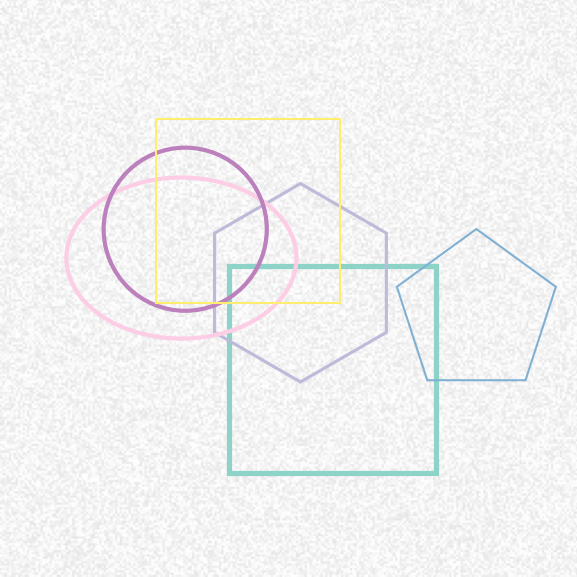[{"shape": "square", "thickness": 2.5, "radius": 0.9, "center": [0.576, 0.359]}, {"shape": "hexagon", "thickness": 1.5, "radius": 0.86, "center": [0.52, 0.509]}, {"shape": "pentagon", "thickness": 1, "radius": 0.72, "center": [0.825, 0.458]}, {"shape": "oval", "thickness": 2, "radius": 1.0, "center": [0.314, 0.552]}, {"shape": "circle", "thickness": 2, "radius": 0.71, "center": [0.321, 0.602]}, {"shape": "square", "thickness": 1, "radius": 0.8, "center": [0.43, 0.634]}]